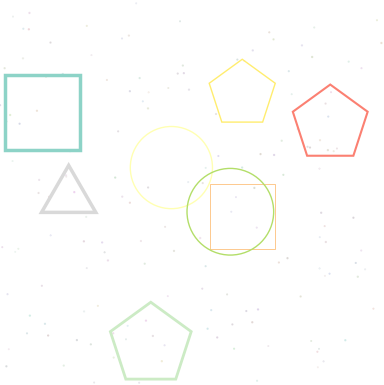[{"shape": "square", "thickness": 2.5, "radius": 0.48, "center": [0.11, 0.708]}, {"shape": "circle", "thickness": 1, "radius": 0.53, "center": [0.445, 0.565]}, {"shape": "pentagon", "thickness": 1.5, "radius": 0.51, "center": [0.858, 0.678]}, {"shape": "square", "thickness": 0.5, "radius": 0.42, "center": [0.63, 0.438]}, {"shape": "circle", "thickness": 1, "radius": 0.56, "center": [0.598, 0.45]}, {"shape": "triangle", "thickness": 2.5, "radius": 0.41, "center": [0.178, 0.489]}, {"shape": "pentagon", "thickness": 2, "radius": 0.55, "center": [0.392, 0.105]}, {"shape": "pentagon", "thickness": 1, "radius": 0.45, "center": [0.629, 0.756]}]